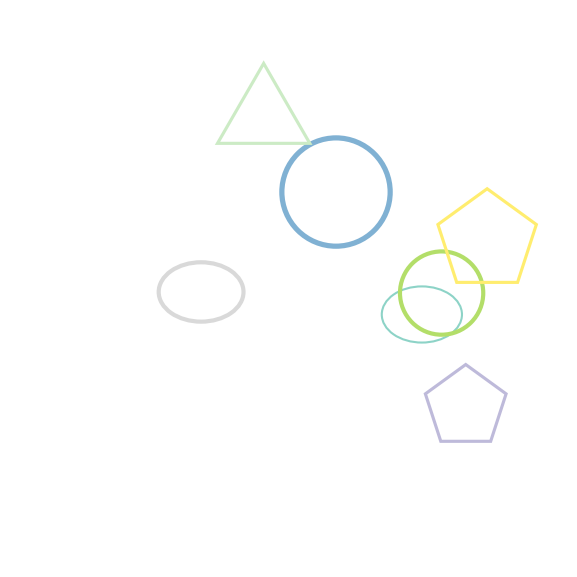[{"shape": "oval", "thickness": 1, "radius": 0.35, "center": [0.731, 0.455]}, {"shape": "pentagon", "thickness": 1.5, "radius": 0.37, "center": [0.806, 0.294]}, {"shape": "circle", "thickness": 2.5, "radius": 0.47, "center": [0.582, 0.667]}, {"shape": "circle", "thickness": 2, "radius": 0.36, "center": [0.765, 0.492]}, {"shape": "oval", "thickness": 2, "radius": 0.37, "center": [0.348, 0.494]}, {"shape": "triangle", "thickness": 1.5, "radius": 0.46, "center": [0.457, 0.797]}, {"shape": "pentagon", "thickness": 1.5, "radius": 0.45, "center": [0.844, 0.583]}]